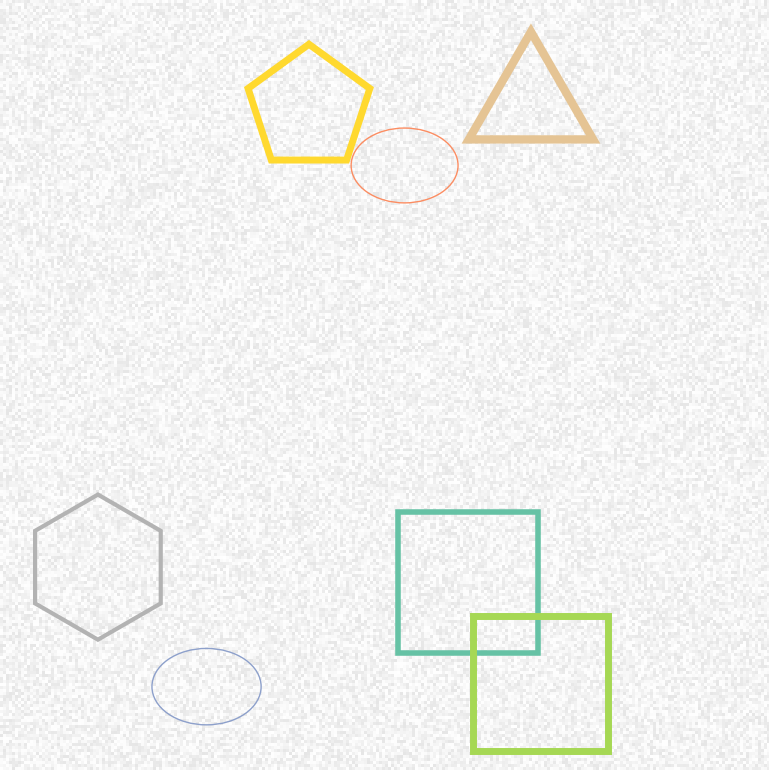[{"shape": "square", "thickness": 2, "radius": 0.46, "center": [0.608, 0.244]}, {"shape": "oval", "thickness": 0.5, "radius": 0.35, "center": [0.525, 0.785]}, {"shape": "oval", "thickness": 0.5, "radius": 0.35, "center": [0.268, 0.108]}, {"shape": "square", "thickness": 2.5, "radius": 0.44, "center": [0.702, 0.113]}, {"shape": "pentagon", "thickness": 2.5, "radius": 0.42, "center": [0.401, 0.859]}, {"shape": "triangle", "thickness": 3, "radius": 0.47, "center": [0.69, 0.866]}, {"shape": "hexagon", "thickness": 1.5, "radius": 0.47, "center": [0.127, 0.263]}]